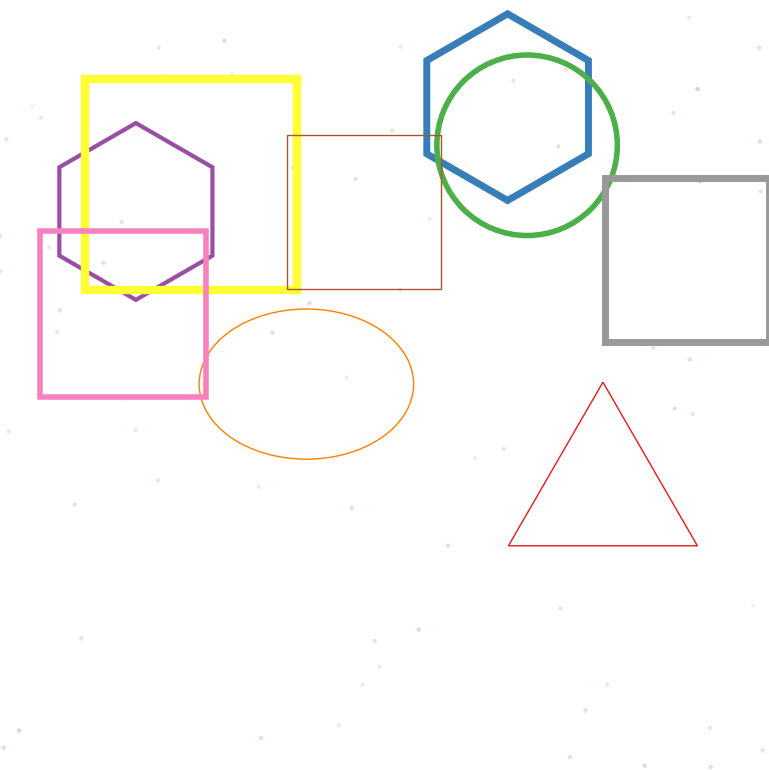[{"shape": "triangle", "thickness": 0.5, "radius": 0.71, "center": [0.783, 0.362]}, {"shape": "hexagon", "thickness": 2.5, "radius": 0.61, "center": [0.659, 0.861]}, {"shape": "circle", "thickness": 2, "radius": 0.59, "center": [0.685, 0.811]}, {"shape": "hexagon", "thickness": 1.5, "radius": 0.57, "center": [0.176, 0.725]}, {"shape": "oval", "thickness": 0.5, "radius": 0.7, "center": [0.398, 0.501]}, {"shape": "square", "thickness": 3, "radius": 0.69, "center": [0.248, 0.76]}, {"shape": "square", "thickness": 0.5, "radius": 0.5, "center": [0.473, 0.725]}, {"shape": "square", "thickness": 2, "radius": 0.54, "center": [0.16, 0.592]}, {"shape": "square", "thickness": 2.5, "radius": 0.53, "center": [0.892, 0.662]}]